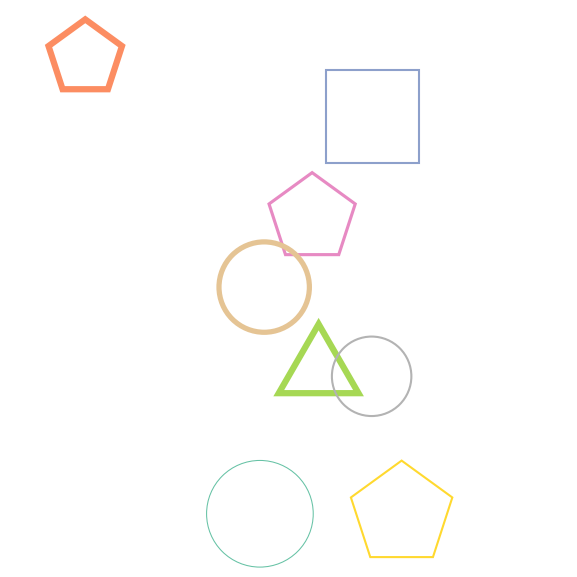[{"shape": "circle", "thickness": 0.5, "radius": 0.46, "center": [0.45, 0.109]}, {"shape": "pentagon", "thickness": 3, "radius": 0.33, "center": [0.148, 0.899]}, {"shape": "square", "thickness": 1, "radius": 0.4, "center": [0.645, 0.797]}, {"shape": "pentagon", "thickness": 1.5, "radius": 0.39, "center": [0.54, 0.622]}, {"shape": "triangle", "thickness": 3, "radius": 0.4, "center": [0.552, 0.358]}, {"shape": "pentagon", "thickness": 1, "radius": 0.46, "center": [0.695, 0.109]}, {"shape": "circle", "thickness": 2.5, "radius": 0.39, "center": [0.457, 0.502]}, {"shape": "circle", "thickness": 1, "radius": 0.34, "center": [0.644, 0.348]}]